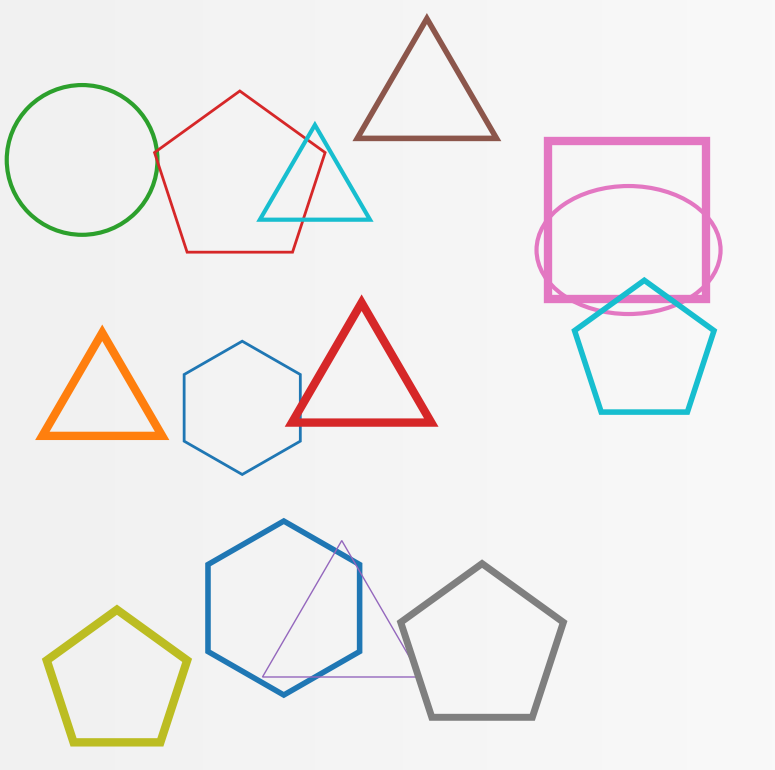[{"shape": "hexagon", "thickness": 1, "radius": 0.43, "center": [0.313, 0.47]}, {"shape": "hexagon", "thickness": 2, "radius": 0.56, "center": [0.366, 0.21]}, {"shape": "triangle", "thickness": 3, "radius": 0.45, "center": [0.132, 0.479]}, {"shape": "circle", "thickness": 1.5, "radius": 0.49, "center": [0.106, 0.792]}, {"shape": "triangle", "thickness": 3, "radius": 0.52, "center": [0.467, 0.503]}, {"shape": "pentagon", "thickness": 1, "radius": 0.58, "center": [0.309, 0.766]}, {"shape": "triangle", "thickness": 0.5, "radius": 0.59, "center": [0.441, 0.18]}, {"shape": "triangle", "thickness": 2, "radius": 0.52, "center": [0.551, 0.872]}, {"shape": "square", "thickness": 3, "radius": 0.51, "center": [0.809, 0.714]}, {"shape": "oval", "thickness": 1.5, "radius": 0.59, "center": [0.811, 0.675]}, {"shape": "pentagon", "thickness": 2.5, "radius": 0.55, "center": [0.622, 0.158]}, {"shape": "pentagon", "thickness": 3, "radius": 0.48, "center": [0.151, 0.113]}, {"shape": "triangle", "thickness": 1.5, "radius": 0.41, "center": [0.406, 0.756]}, {"shape": "pentagon", "thickness": 2, "radius": 0.47, "center": [0.831, 0.541]}]